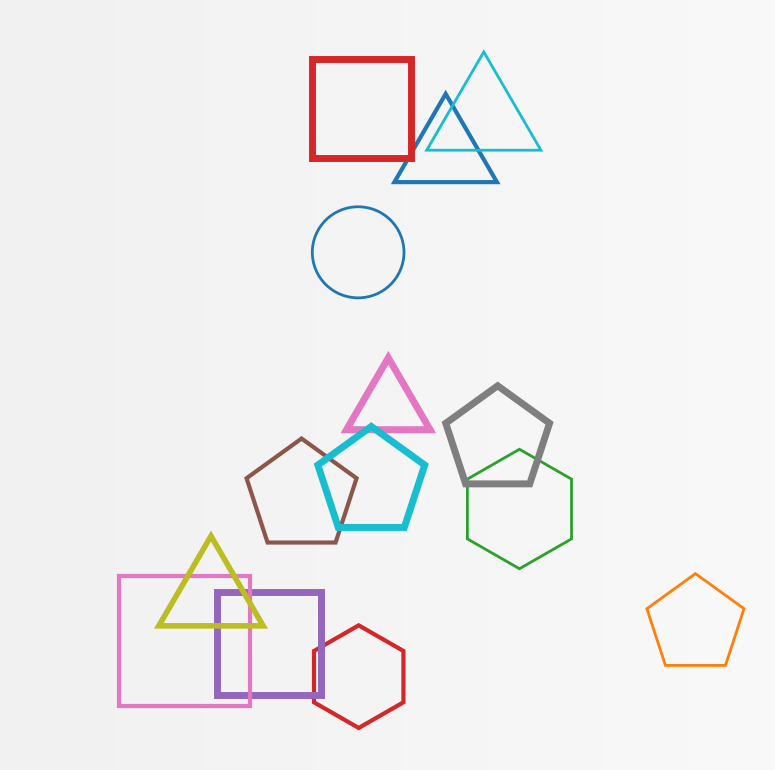[{"shape": "circle", "thickness": 1, "radius": 0.3, "center": [0.462, 0.672]}, {"shape": "triangle", "thickness": 1.5, "radius": 0.38, "center": [0.575, 0.802]}, {"shape": "pentagon", "thickness": 1, "radius": 0.33, "center": [0.897, 0.189]}, {"shape": "hexagon", "thickness": 1, "radius": 0.39, "center": [0.67, 0.339]}, {"shape": "hexagon", "thickness": 1.5, "radius": 0.33, "center": [0.463, 0.121]}, {"shape": "square", "thickness": 2.5, "radius": 0.32, "center": [0.466, 0.859]}, {"shape": "square", "thickness": 2.5, "radius": 0.34, "center": [0.347, 0.164]}, {"shape": "pentagon", "thickness": 1.5, "radius": 0.37, "center": [0.389, 0.356]}, {"shape": "triangle", "thickness": 2.5, "radius": 0.31, "center": [0.501, 0.473]}, {"shape": "square", "thickness": 1.5, "radius": 0.42, "center": [0.238, 0.167]}, {"shape": "pentagon", "thickness": 2.5, "radius": 0.35, "center": [0.642, 0.429]}, {"shape": "triangle", "thickness": 2, "radius": 0.39, "center": [0.272, 0.226]}, {"shape": "pentagon", "thickness": 2.5, "radius": 0.36, "center": [0.479, 0.374]}, {"shape": "triangle", "thickness": 1, "radius": 0.43, "center": [0.624, 0.847]}]